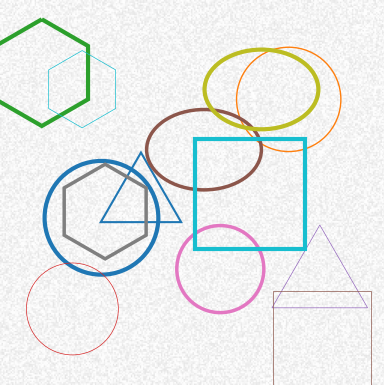[{"shape": "circle", "thickness": 3, "radius": 0.74, "center": [0.264, 0.434]}, {"shape": "triangle", "thickness": 1.5, "radius": 0.6, "center": [0.366, 0.483]}, {"shape": "circle", "thickness": 1, "radius": 0.68, "center": [0.75, 0.742]}, {"shape": "hexagon", "thickness": 3, "radius": 0.69, "center": [0.109, 0.811]}, {"shape": "circle", "thickness": 0.5, "radius": 0.6, "center": [0.188, 0.198]}, {"shape": "triangle", "thickness": 0.5, "radius": 0.72, "center": [0.831, 0.272]}, {"shape": "oval", "thickness": 2.5, "radius": 0.75, "center": [0.53, 0.611]}, {"shape": "square", "thickness": 0.5, "radius": 0.63, "center": [0.837, 0.117]}, {"shape": "circle", "thickness": 2.5, "radius": 0.57, "center": [0.572, 0.301]}, {"shape": "hexagon", "thickness": 2.5, "radius": 0.61, "center": [0.273, 0.451]}, {"shape": "oval", "thickness": 3, "radius": 0.74, "center": [0.679, 0.768]}, {"shape": "square", "thickness": 3, "radius": 0.71, "center": [0.65, 0.497]}, {"shape": "hexagon", "thickness": 0.5, "radius": 0.5, "center": [0.213, 0.768]}]